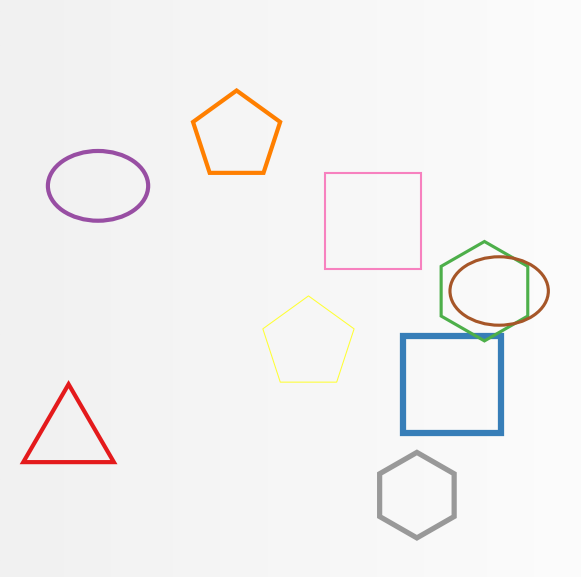[{"shape": "triangle", "thickness": 2, "radius": 0.45, "center": [0.118, 0.244]}, {"shape": "square", "thickness": 3, "radius": 0.42, "center": [0.777, 0.334]}, {"shape": "hexagon", "thickness": 1.5, "radius": 0.43, "center": [0.833, 0.495]}, {"shape": "oval", "thickness": 2, "radius": 0.43, "center": [0.169, 0.677]}, {"shape": "pentagon", "thickness": 2, "radius": 0.39, "center": [0.407, 0.764]}, {"shape": "pentagon", "thickness": 0.5, "radius": 0.41, "center": [0.531, 0.404]}, {"shape": "oval", "thickness": 1.5, "radius": 0.42, "center": [0.859, 0.495]}, {"shape": "square", "thickness": 1, "radius": 0.41, "center": [0.642, 0.616]}, {"shape": "hexagon", "thickness": 2.5, "radius": 0.37, "center": [0.717, 0.142]}]